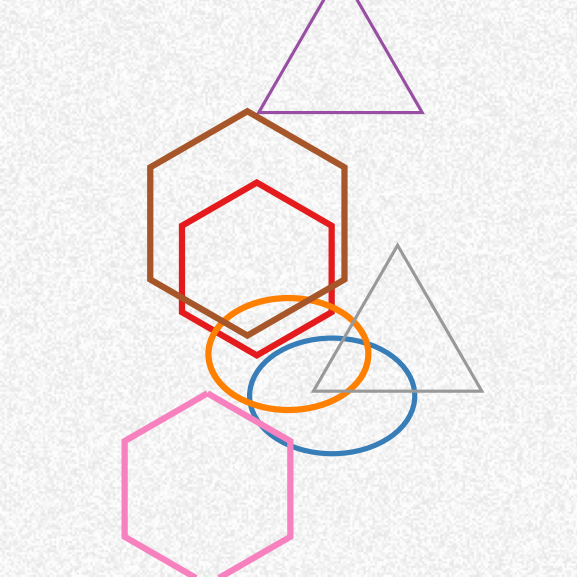[{"shape": "hexagon", "thickness": 3, "radius": 0.75, "center": [0.445, 0.533]}, {"shape": "oval", "thickness": 2.5, "radius": 0.71, "center": [0.575, 0.314]}, {"shape": "triangle", "thickness": 1.5, "radius": 0.82, "center": [0.59, 0.886]}, {"shape": "oval", "thickness": 3, "radius": 0.69, "center": [0.499, 0.386]}, {"shape": "hexagon", "thickness": 3, "radius": 0.97, "center": [0.428, 0.612]}, {"shape": "hexagon", "thickness": 3, "radius": 0.83, "center": [0.359, 0.152]}, {"shape": "triangle", "thickness": 1.5, "radius": 0.84, "center": [0.689, 0.406]}]